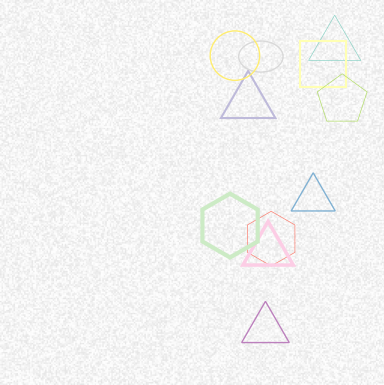[{"shape": "triangle", "thickness": 0.5, "radius": 0.39, "center": [0.869, 0.882]}, {"shape": "square", "thickness": 1.5, "radius": 0.3, "center": [0.84, 0.833]}, {"shape": "triangle", "thickness": 1.5, "radius": 0.41, "center": [0.645, 0.734]}, {"shape": "hexagon", "thickness": 0.5, "radius": 0.36, "center": [0.704, 0.38]}, {"shape": "triangle", "thickness": 1, "radius": 0.33, "center": [0.813, 0.485]}, {"shape": "pentagon", "thickness": 0.5, "radius": 0.34, "center": [0.889, 0.74]}, {"shape": "triangle", "thickness": 2.5, "radius": 0.38, "center": [0.696, 0.349]}, {"shape": "oval", "thickness": 1, "radius": 0.29, "center": [0.678, 0.853]}, {"shape": "triangle", "thickness": 1, "radius": 0.36, "center": [0.689, 0.146]}, {"shape": "hexagon", "thickness": 3, "radius": 0.41, "center": [0.598, 0.414]}, {"shape": "circle", "thickness": 1, "radius": 0.32, "center": [0.61, 0.856]}]